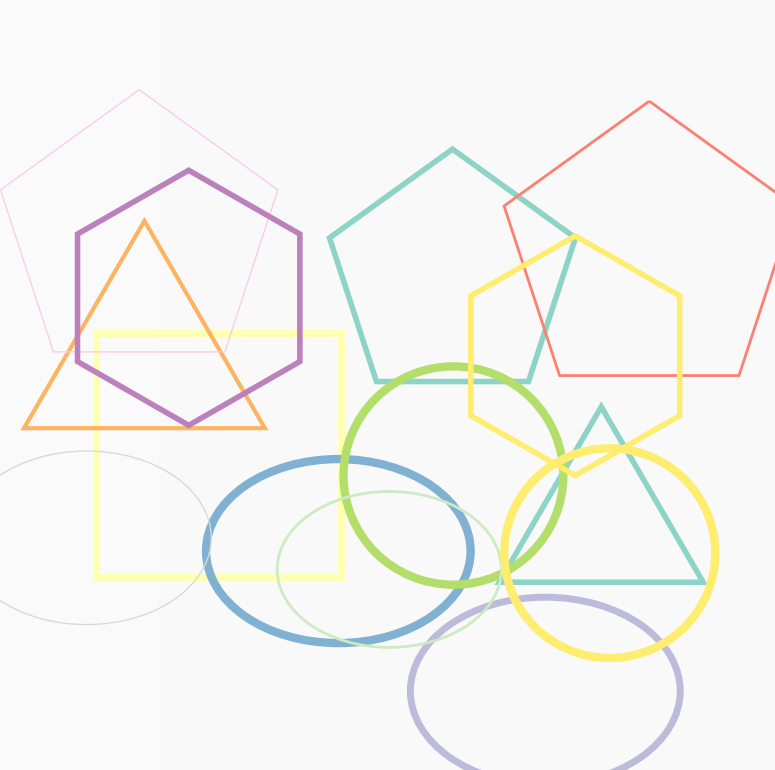[{"shape": "pentagon", "thickness": 2, "radius": 0.83, "center": [0.584, 0.639]}, {"shape": "triangle", "thickness": 2, "radius": 0.76, "center": [0.776, 0.32]}, {"shape": "square", "thickness": 2.5, "radius": 0.79, "center": [0.282, 0.409]}, {"shape": "oval", "thickness": 2.5, "radius": 0.87, "center": [0.704, 0.103]}, {"shape": "pentagon", "thickness": 1, "radius": 0.98, "center": [0.838, 0.672]}, {"shape": "oval", "thickness": 3, "radius": 0.85, "center": [0.437, 0.284]}, {"shape": "triangle", "thickness": 1.5, "radius": 0.9, "center": [0.186, 0.534]}, {"shape": "circle", "thickness": 3, "radius": 0.71, "center": [0.585, 0.382]}, {"shape": "pentagon", "thickness": 0.5, "radius": 0.94, "center": [0.18, 0.695]}, {"shape": "oval", "thickness": 0.5, "radius": 0.8, "center": [0.112, 0.302]}, {"shape": "hexagon", "thickness": 2, "radius": 0.83, "center": [0.243, 0.613]}, {"shape": "oval", "thickness": 1, "radius": 0.72, "center": [0.502, 0.26]}, {"shape": "circle", "thickness": 3, "radius": 0.68, "center": [0.787, 0.282]}, {"shape": "hexagon", "thickness": 2, "radius": 0.78, "center": [0.742, 0.538]}]